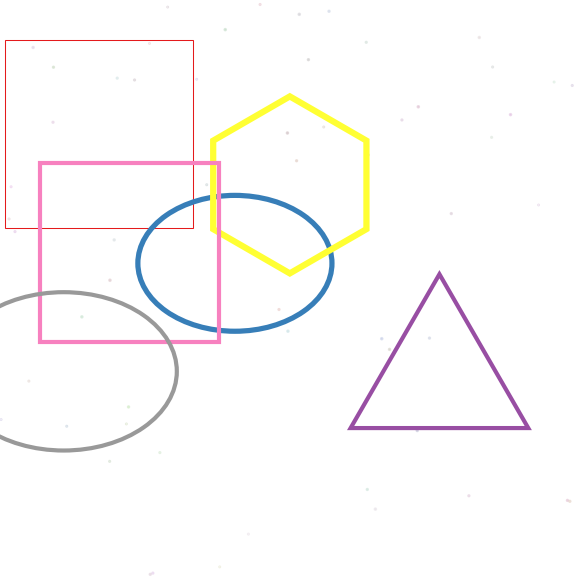[{"shape": "square", "thickness": 0.5, "radius": 0.81, "center": [0.172, 0.767]}, {"shape": "oval", "thickness": 2.5, "radius": 0.84, "center": [0.407, 0.543]}, {"shape": "triangle", "thickness": 2, "radius": 0.89, "center": [0.761, 0.347]}, {"shape": "hexagon", "thickness": 3, "radius": 0.77, "center": [0.502, 0.679]}, {"shape": "square", "thickness": 2, "radius": 0.77, "center": [0.224, 0.562]}, {"shape": "oval", "thickness": 2, "radius": 0.98, "center": [0.11, 0.356]}]